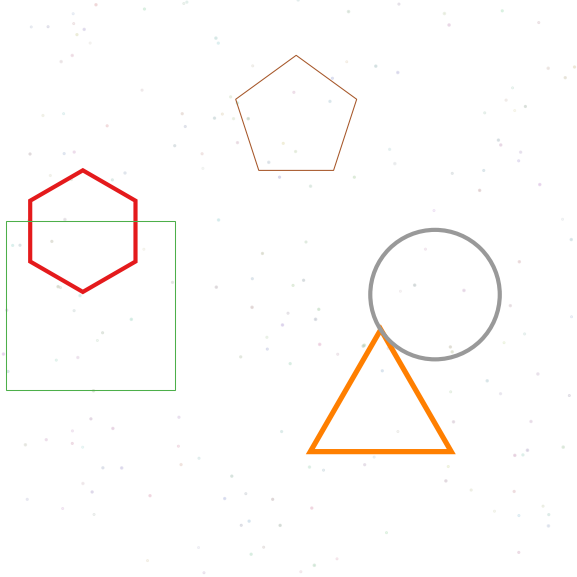[{"shape": "hexagon", "thickness": 2, "radius": 0.53, "center": [0.143, 0.599]}, {"shape": "square", "thickness": 0.5, "radius": 0.73, "center": [0.157, 0.47]}, {"shape": "triangle", "thickness": 2.5, "radius": 0.7, "center": [0.659, 0.288]}, {"shape": "pentagon", "thickness": 0.5, "radius": 0.55, "center": [0.513, 0.793]}, {"shape": "circle", "thickness": 2, "radius": 0.56, "center": [0.753, 0.489]}]